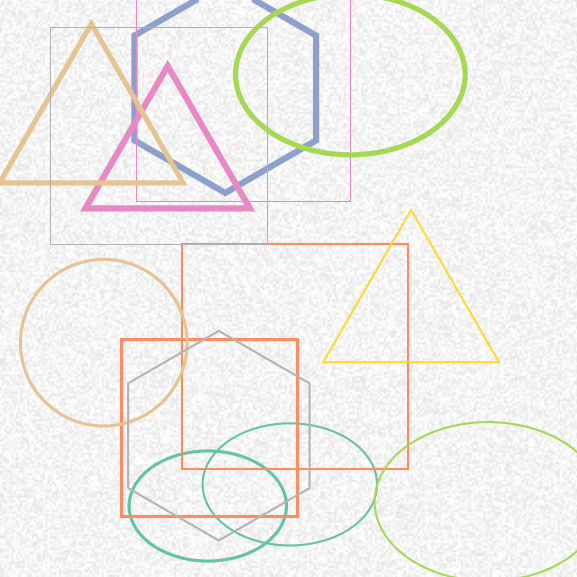[{"shape": "oval", "thickness": 1.5, "radius": 0.68, "center": [0.36, 0.123]}, {"shape": "oval", "thickness": 1, "radius": 0.76, "center": [0.502, 0.16]}, {"shape": "square", "thickness": 1.5, "radius": 0.77, "center": [0.362, 0.259]}, {"shape": "square", "thickness": 1, "radius": 0.98, "center": [0.511, 0.382]}, {"shape": "hexagon", "thickness": 3, "radius": 0.91, "center": [0.39, 0.847]}, {"shape": "square", "thickness": 0.5, "radius": 0.93, "center": [0.421, 0.837]}, {"shape": "triangle", "thickness": 3, "radius": 0.82, "center": [0.29, 0.72]}, {"shape": "oval", "thickness": 2.5, "radius": 0.99, "center": [0.607, 0.87]}, {"shape": "oval", "thickness": 1, "radius": 0.98, "center": [0.845, 0.131]}, {"shape": "triangle", "thickness": 1, "radius": 0.88, "center": [0.712, 0.46]}, {"shape": "triangle", "thickness": 2.5, "radius": 0.92, "center": [0.158, 0.774]}, {"shape": "circle", "thickness": 1.5, "radius": 0.72, "center": [0.18, 0.406]}, {"shape": "hexagon", "thickness": 1, "radius": 0.91, "center": [0.379, 0.245]}, {"shape": "square", "thickness": 0.5, "radius": 0.94, "center": [0.274, 0.765]}]